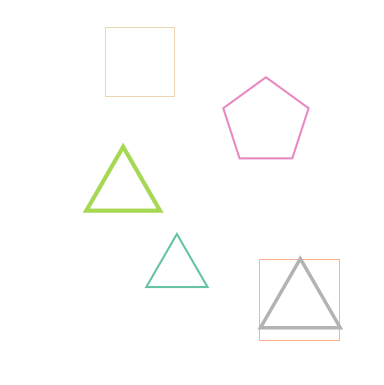[{"shape": "triangle", "thickness": 1.5, "radius": 0.46, "center": [0.46, 0.3]}, {"shape": "square", "thickness": 0.5, "radius": 0.52, "center": [0.776, 0.222]}, {"shape": "pentagon", "thickness": 1.5, "radius": 0.58, "center": [0.691, 0.683]}, {"shape": "triangle", "thickness": 3, "radius": 0.55, "center": [0.32, 0.508]}, {"shape": "square", "thickness": 0.5, "radius": 0.45, "center": [0.363, 0.841]}, {"shape": "triangle", "thickness": 2.5, "radius": 0.6, "center": [0.78, 0.208]}]